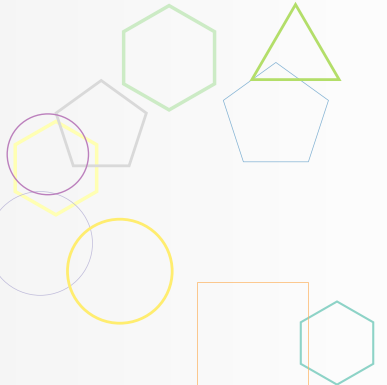[{"shape": "hexagon", "thickness": 1.5, "radius": 0.54, "center": [0.87, 0.109]}, {"shape": "hexagon", "thickness": 2.5, "radius": 0.61, "center": [0.144, 0.563]}, {"shape": "circle", "thickness": 0.5, "radius": 0.67, "center": [0.104, 0.368]}, {"shape": "pentagon", "thickness": 0.5, "radius": 0.71, "center": [0.712, 0.695]}, {"shape": "square", "thickness": 0.5, "radius": 0.71, "center": [0.652, 0.125]}, {"shape": "triangle", "thickness": 2, "radius": 0.65, "center": [0.763, 0.858]}, {"shape": "pentagon", "thickness": 2, "radius": 0.61, "center": [0.261, 0.668]}, {"shape": "circle", "thickness": 1, "radius": 0.52, "center": [0.123, 0.599]}, {"shape": "hexagon", "thickness": 2.5, "radius": 0.68, "center": [0.436, 0.85]}, {"shape": "circle", "thickness": 2, "radius": 0.68, "center": [0.309, 0.296]}]